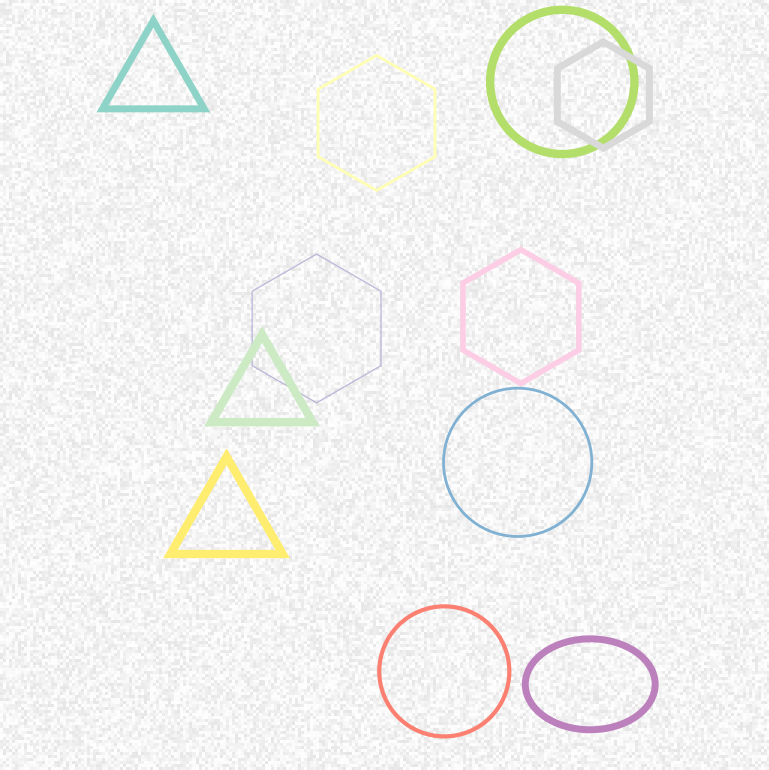[{"shape": "triangle", "thickness": 2.5, "radius": 0.38, "center": [0.199, 0.897]}, {"shape": "hexagon", "thickness": 1, "radius": 0.44, "center": [0.489, 0.84]}, {"shape": "hexagon", "thickness": 0.5, "radius": 0.48, "center": [0.411, 0.573]}, {"shape": "circle", "thickness": 1.5, "radius": 0.42, "center": [0.577, 0.128]}, {"shape": "circle", "thickness": 1, "radius": 0.48, "center": [0.672, 0.4]}, {"shape": "circle", "thickness": 3, "radius": 0.47, "center": [0.73, 0.894]}, {"shape": "hexagon", "thickness": 2, "radius": 0.43, "center": [0.676, 0.589]}, {"shape": "hexagon", "thickness": 2.5, "radius": 0.35, "center": [0.784, 0.877]}, {"shape": "oval", "thickness": 2.5, "radius": 0.42, "center": [0.767, 0.111]}, {"shape": "triangle", "thickness": 3, "radius": 0.38, "center": [0.34, 0.49]}, {"shape": "triangle", "thickness": 3, "radius": 0.42, "center": [0.294, 0.323]}]